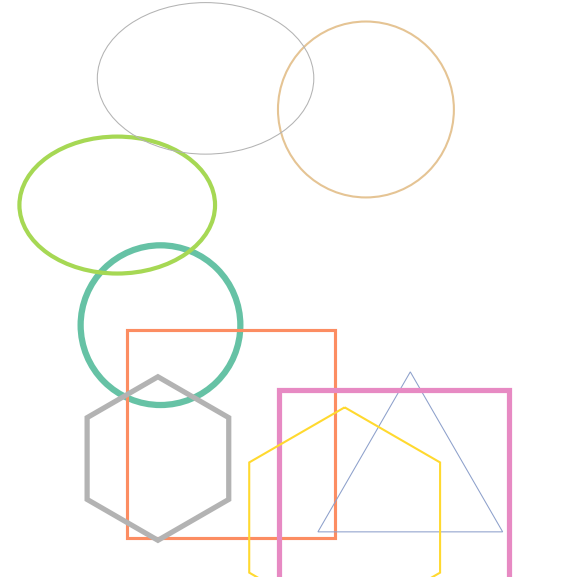[{"shape": "circle", "thickness": 3, "radius": 0.69, "center": [0.278, 0.436]}, {"shape": "square", "thickness": 1.5, "radius": 0.9, "center": [0.4, 0.248]}, {"shape": "triangle", "thickness": 0.5, "radius": 0.92, "center": [0.71, 0.171]}, {"shape": "square", "thickness": 2.5, "radius": 1.0, "center": [0.682, 0.125]}, {"shape": "oval", "thickness": 2, "radius": 0.85, "center": [0.203, 0.644]}, {"shape": "hexagon", "thickness": 1, "radius": 0.95, "center": [0.597, 0.103]}, {"shape": "circle", "thickness": 1, "radius": 0.76, "center": [0.634, 0.81]}, {"shape": "hexagon", "thickness": 2.5, "radius": 0.71, "center": [0.273, 0.205]}, {"shape": "oval", "thickness": 0.5, "radius": 0.94, "center": [0.356, 0.863]}]